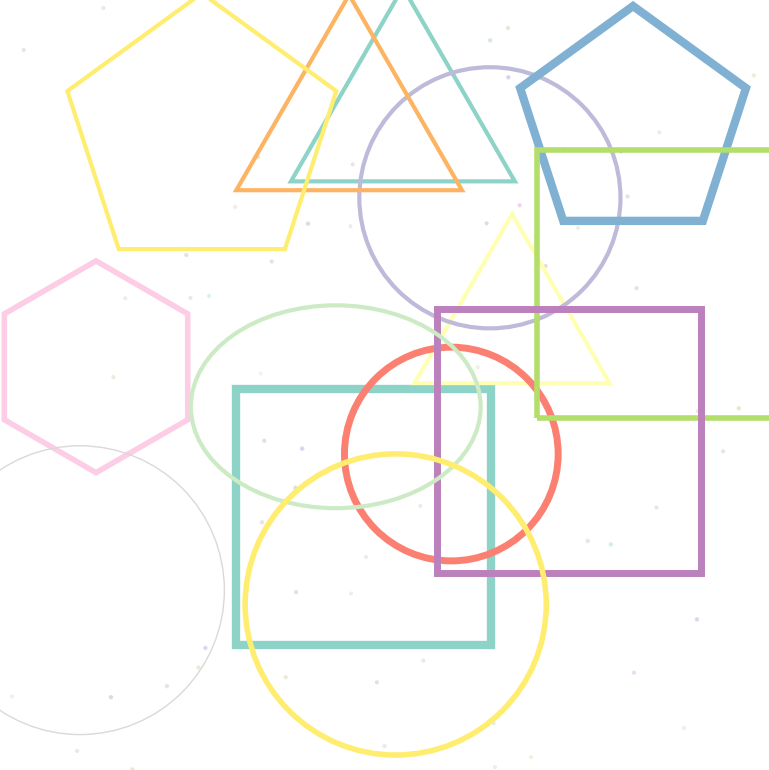[{"shape": "triangle", "thickness": 1.5, "radius": 0.84, "center": [0.523, 0.848]}, {"shape": "square", "thickness": 3, "radius": 0.83, "center": [0.472, 0.329]}, {"shape": "triangle", "thickness": 1.5, "radius": 0.73, "center": [0.665, 0.576]}, {"shape": "circle", "thickness": 1.5, "radius": 0.85, "center": [0.636, 0.743]}, {"shape": "circle", "thickness": 2.5, "radius": 0.69, "center": [0.586, 0.41]}, {"shape": "pentagon", "thickness": 3, "radius": 0.77, "center": [0.822, 0.838]}, {"shape": "triangle", "thickness": 1.5, "radius": 0.85, "center": [0.453, 0.838]}, {"shape": "square", "thickness": 2, "radius": 0.87, "center": [0.871, 0.631]}, {"shape": "hexagon", "thickness": 2, "radius": 0.69, "center": [0.125, 0.524]}, {"shape": "circle", "thickness": 0.5, "radius": 0.94, "center": [0.104, 0.234]}, {"shape": "square", "thickness": 2.5, "radius": 0.86, "center": [0.738, 0.427]}, {"shape": "oval", "thickness": 1.5, "radius": 0.94, "center": [0.436, 0.472]}, {"shape": "pentagon", "thickness": 1.5, "radius": 0.92, "center": [0.262, 0.825]}, {"shape": "circle", "thickness": 2, "radius": 0.98, "center": [0.514, 0.215]}]